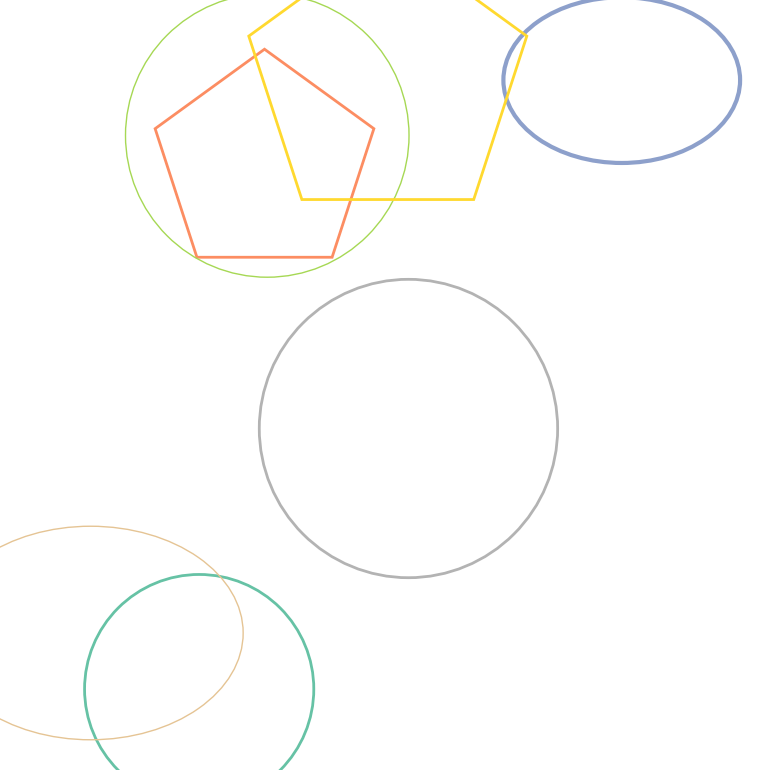[{"shape": "circle", "thickness": 1, "radius": 0.74, "center": [0.259, 0.105]}, {"shape": "pentagon", "thickness": 1, "radius": 0.75, "center": [0.344, 0.787]}, {"shape": "oval", "thickness": 1.5, "radius": 0.77, "center": [0.807, 0.896]}, {"shape": "circle", "thickness": 0.5, "radius": 0.92, "center": [0.347, 0.824]}, {"shape": "pentagon", "thickness": 1, "radius": 0.95, "center": [0.504, 0.894]}, {"shape": "oval", "thickness": 0.5, "radius": 0.99, "center": [0.118, 0.178]}, {"shape": "circle", "thickness": 1, "radius": 0.97, "center": [0.53, 0.443]}]